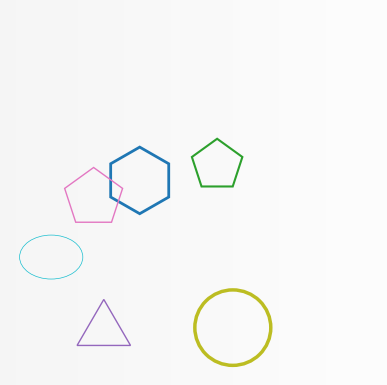[{"shape": "hexagon", "thickness": 2, "radius": 0.43, "center": [0.361, 0.531]}, {"shape": "pentagon", "thickness": 1.5, "radius": 0.34, "center": [0.56, 0.571]}, {"shape": "triangle", "thickness": 1, "radius": 0.4, "center": [0.268, 0.143]}, {"shape": "pentagon", "thickness": 1, "radius": 0.39, "center": [0.242, 0.486]}, {"shape": "circle", "thickness": 2.5, "radius": 0.49, "center": [0.601, 0.149]}, {"shape": "oval", "thickness": 0.5, "radius": 0.41, "center": [0.132, 0.332]}]